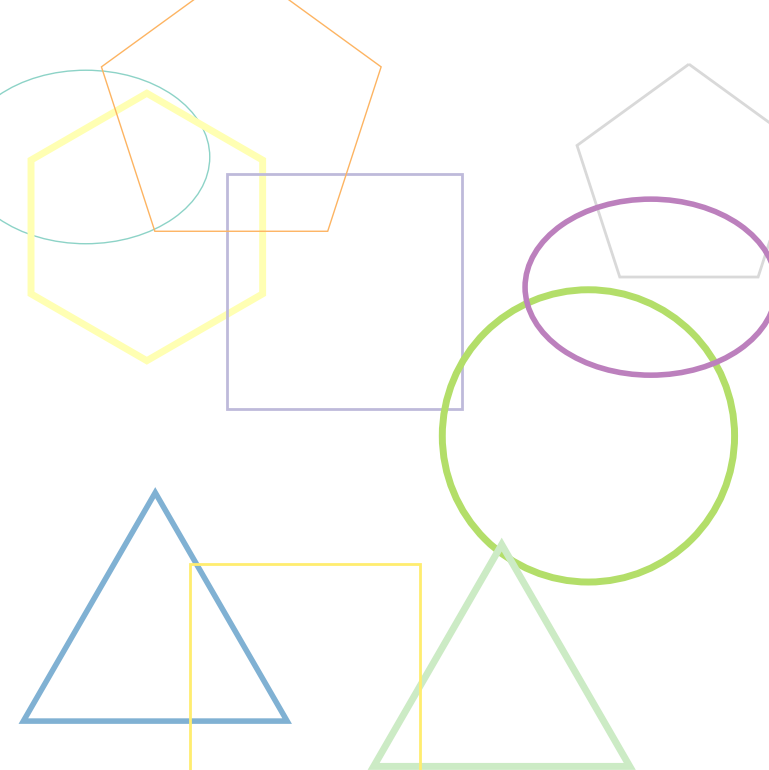[{"shape": "oval", "thickness": 0.5, "radius": 0.8, "center": [0.111, 0.796]}, {"shape": "hexagon", "thickness": 2.5, "radius": 0.87, "center": [0.191, 0.705]}, {"shape": "square", "thickness": 1, "radius": 0.76, "center": [0.448, 0.621]}, {"shape": "triangle", "thickness": 2, "radius": 0.99, "center": [0.202, 0.162]}, {"shape": "pentagon", "thickness": 0.5, "radius": 0.95, "center": [0.313, 0.854]}, {"shape": "circle", "thickness": 2.5, "radius": 0.95, "center": [0.764, 0.434]}, {"shape": "pentagon", "thickness": 1, "radius": 0.76, "center": [0.895, 0.764]}, {"shape": "oval", "thickness": 2, "radius": 0.82, "center": [0.845, 0.627]}, {"shape": "triangle", "thickness": 2.5, "radius": 0.96, "center": [0.652, 0.101]}, {"shape": "square", "thickness": 1, "radius": 0.75, "center": [0.396, 0.118]}]